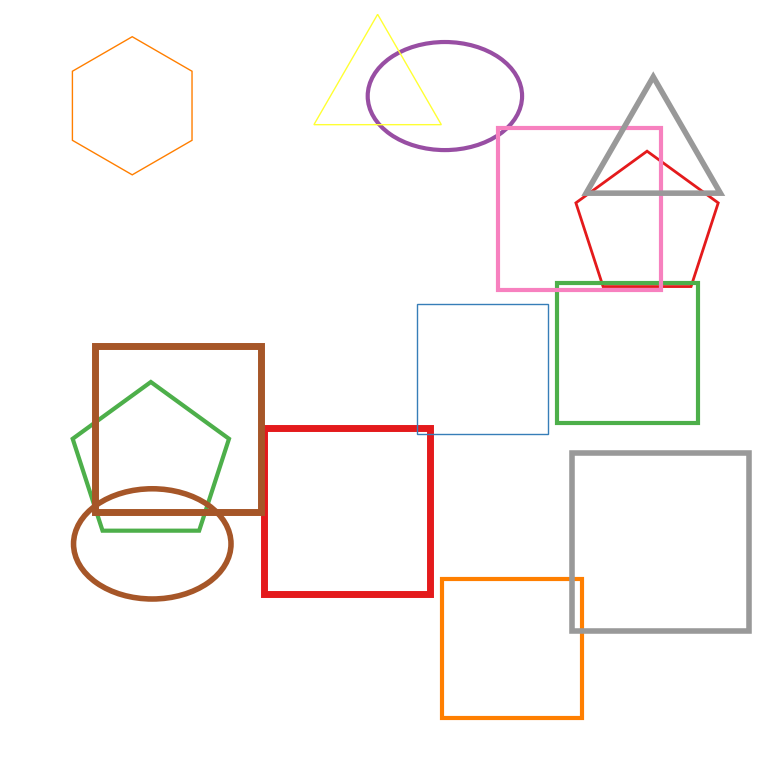[{"shape": "pentagon", "thickness": 1, "radius": 0.49, "center": [0.84, 0.706]}, {"shape": "square", "thickness": 2.5, "radius": 0.54, "center": [0.451, 0.337]}, {"shape": "square", "thickness": 0.5, "radius": 0.42, "center": [0.627, 0.521]}, {"shape": "pentagon", "thickness": 1.5, "radius": 0.53, "center": [0.196, 0.397]}, {"shape": "square", "thickness": 1.5, "radius": 0.46, "center": [0.815, 0.542]}, {"shape": "oval", "thickness": 1.5, "radius": 0.5, "center": [0.578, 0.875]}, {"shape": "hexagon", "thickness": 0.5, "radius": 0.45, "center": [0.172, 0.863]}, {"shape": "square", "thickness": 1.5, "radius": 0.45, "center": [0.665, 0.158]}, {"shape": "triangle", "thickness": 0.5, "radius": 0.48, "center": [0.49, 0.886]}, {"shape": "oval", "thickness": 2, "radius": 0.51, "center": [0.198, 0.294]}, {"shape": "square", "thickness": 2.5, "radius": 0.54, "center": [0.231, 0.442]}, {"shape": "square", "thickness": 1.5, "radius": 0.53, "center": [0.753, 0.729]}, {"shape": "triangle", "thickness": 2, "radius": 0.5, "center": [0.848, 0.799]}, {"shape": "square", "thickness": 2, "radius": 0.58, "center": [0.858, 0.297]}]